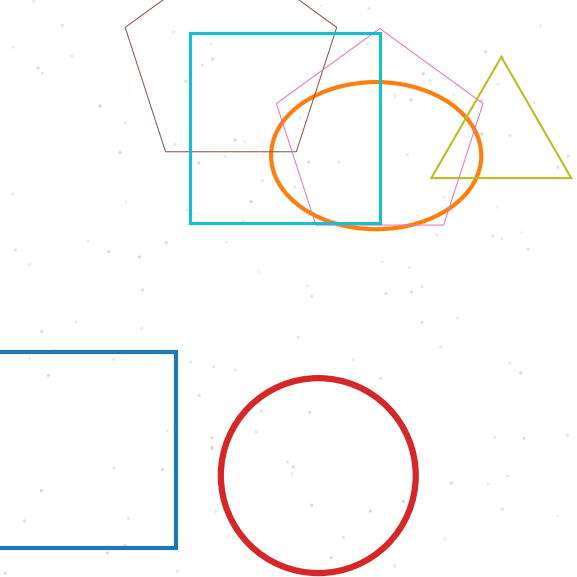[{"shape": "square", "thickness": 2, "radius": 0.85, "center": [0.134, 0.22]}, {"shape": "oval", "thickness": 2, "radius": 0.91, "center": [0.651, 0.73]}, {"shape": "circle", "thickness": 3, "radius": 0.84, "center": [0.551, 0.176]}, {"shape": "pentagon", "thickness": 0.5, "radius": 0.96, "center": [0.4, 0.892]}, {"shape": "pentagon", "thickness": 0.5, "radius": 0.94, "center": [0.658, 0.762]}, {"shape": "triangle", "thickness": 1, "radius": 0.7, "center": [0.868, 0.761]}, {"shape": "square", "thickness": 1.5, "radius": 0.82, "center": [0.493, 0.778]}]